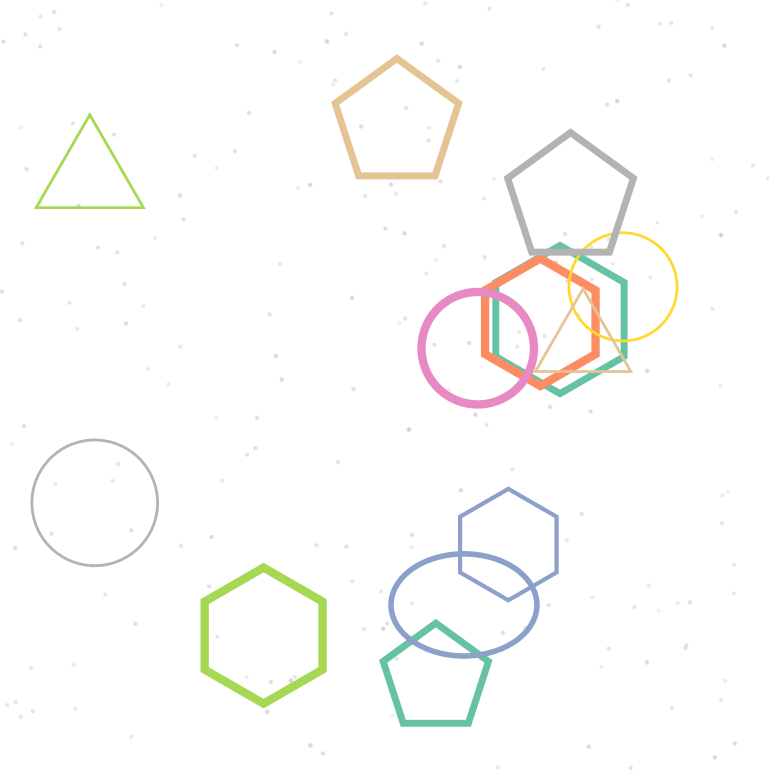[{"shape": "pentagon", "thickness": 2.5, "radius": 0.36, "center": [0.566, 0.119]}, {"shape": "hexagon", "thickness": 2.5, "radius": 0.48, "center": [0.727, 0.585]}, {"shape": "hexagon", "thickness": 3, "radius": 0.41, "center": [0.702, 0.581]}, {"shape": "oval", "thickness": 2, "radius": 0.47, "center": [0.603, 0.214]}, {"shape": "hexagon", "thickness": 1.5, "radius": 0.36, "center": [0.66, 0.293]}, {"shape": "circle", "thickness": 3, "radius": 0.37, "center": [0.62, 0.548]}, {"shape": "hexagon", "thickness": 3, "radius": 0.44, "center": [0.342, 0.175]}, {"shape": "triangle", "thickness": 1, "radius": 0.4, "center": [0.117, 0.77]}, {"shape": "circle", "thickness": 1, "radius": 0.35, "center": [0.809, 0.627]}, {"shape": "triangle", "thickness": 1, "radius": 0.36, "center": [0.757, 0.553]}, {"shape": "pentagon", "thickness": 2.5, "radius": 0.42, "center": [0.515, 0.84]}, {"shape": "circle", "thickness": 1, "radius": 0.41, "center": [0.123, 0.347]}, {"shape": "pentagon", "thickness": 2.5, "radius": 0.43, "center": [0.741, 0.742]}]